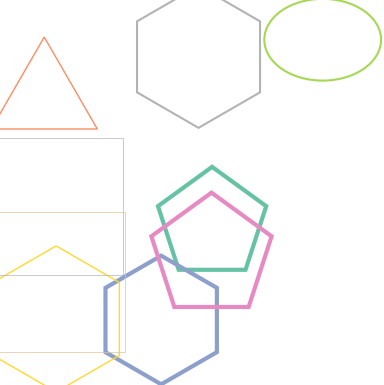[{"shape": "pentagon", "thickness": 3, "radius": 0.74, "center": [0.551, 0.419]}, {"shape": "triangle", "thickness": 1, "radius": 0.8, "center": [0.115, 0.745]}, {"shape": "hexagon", "thickness": 3, "radius": 0.84, "center": [0.419, 0.169]}, {"shape": "pentagon", "thickness": 3, "radius": 0.82, "center": [0.549, 0.335]}, {"shape": "oval", "thickness": 1.5, "radius": 0.76, "center": [0.838, 0.897]}, {"shape": "hexagon", "thickness": 1, "radius": 0.95, "center": [0.146, 0.172]}, {"shape": "square", "thickness": 0.5, "radius": 0.91, "center": [0.144, 0.268]}, {"shape": "square", "thickness": 0.5, "radius": 0.89, "center": [0.141, 0.463]}, {"shape": "hexagon", "thickness": 1.5, "radius": 0.92, "center": [0.516, 0.852]}]